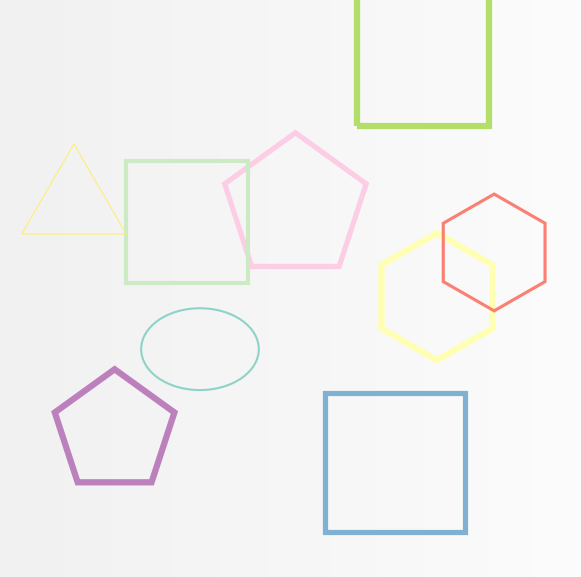[{"shape": "oval", "thickness": 1, "radius": 0.51, "center": [0.344, 0.395]}, {"shape": "hexagon", "thickness": 3, "radius": 0.55, "center": [0.752, 0.485]}, {"shape": "hexagon", "thickness": 1.5, "radius": 0.51, "center": [0.85, 0.562]}, {"shape": "square", "thickness": 2.5, "radius": 0.6, "center": [0.679, 0.198]}, {"shape": "square", "thickness": 3, "radius": 0.56, "center": [0.728, 0.894]}, {"shape": "pentagon", "thickness": 2.5, "radius": 0.64, "center": [0.508, 0.641]}, {"shape": "pentagon", "thickness": 3, "radius": 0.54, "center": [0.197, 0.252]}, {"shape": "square", "thickness": 2, "radius": 0.53, "center": [0.321, 0.614]}, {"shape": "triangle", "thickness": 0.5, "radius": 0.52, "center": [0.127, 0.646]}]